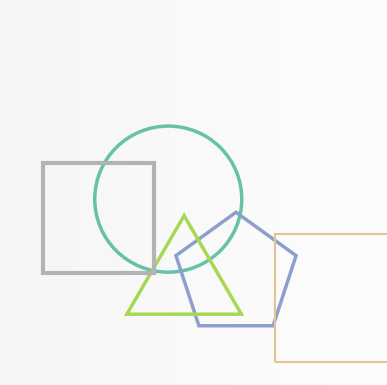[{"shape": "circle", "thickness": 2.5, "radius": 0.95, "center": [0.434, 0.483]}, {"shape": "pentagon", "thickness": 2.5, "radius": 0.81, "center": [0.609, 0.286]}, {"shape": "triangle", "thickness": 2.5, "radius": 0.85, "center": [0.475, 0.269]}, {"shape": "square", "thickness": 1.5, "radius": 0.83, "center": [0.875, 0.225]}, {"shape": "square", "thickness": 3, "radius": 0.71, "center": [0.255, 0.433]}]